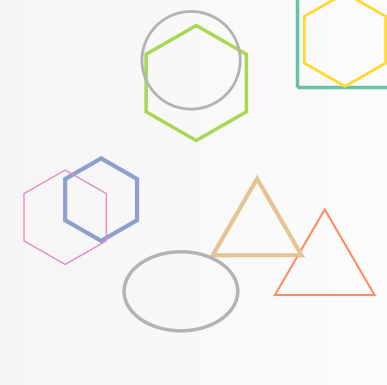[{"shape": "square", "thickness": 2.5, "radius": 0.63, "center": [0.892, 0.9]}, {"shape": "triangle", "thickness": 1.5, "radius": 0.74, "center": [0.838, 0.308]}, {"shape": "hexagon", "thickness": 3, "radius": 0.54, "center": [0.261, 0.482]}, {"shape": "hexagon", "thickness": 1, "radius": 0.61, "center": [0.168, 0.436]}, {"shape": "hexagon", "thickness": 2.5, "radius": 0.75, "center": [0.506, 0.784]}, {"shape": "hexagon", "thickness": 2, "radius": 0.61, "center": [0.89, 0.897]}, {"shape": "triangle", "thickness": 3, "radius": 0.66, "center": [0.663, 0.403]}, {"shape": "oval", "thickness": 2.5, "radius": 0.73, "center": [0.467, 0.243]}, {"shape": "circle", "thickness": 2, "radius": 0.63, "center": [0.493, 0.843]}]